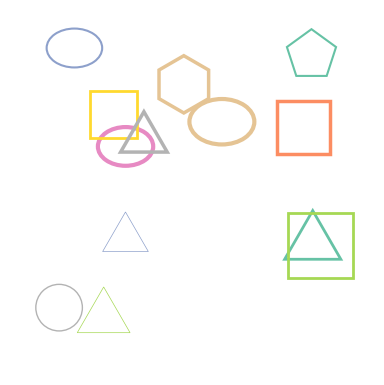[{"shape": "triangle", "thickness": 2, "radius": 0.42, "center": [0.812, 0.369]}, {"shape": "pentagon", "thickness": 1.5, "radius": 0.34, "center": [0.809, 0.857]}, {"shape": "square", "thickness": 2.5, "radius": 0.35, "center": [0.788, 0.669]}, {"shape": "oval", "thickness": 1.5, "radius": 0.36, "center": [0.193, 0.875]}, {"shape": "triangle", "thickness": 0.5, "radius": 0.34, "center": [0.326, 0.381]}, {"shape": "oval", "thickness": 3, "radius": 0.36, "center": [0.326, 0.62]}, {"shape": "triangle", "thickness": 0.5, "radius": 0.4, "center": [0.269, 0.175]}, {"shape": "square", "thickness": 2, "radius": 0.42, "center": [0.832, 0.361]}, {"shape": "square", "thickness": 2, "radius": 0.31, "center": [0.294, 0.702]}, {"shape": "oval", "thickness": 3, "radius": 0.42, "center": [0.576, 0.684]}, {"shape": "hexagon", "thickness": 2.5, "radius": 0.37, "center": [0.477, 0.781]}, {"shape": "circle", "thickness": 1, "radius": 0.3, "center": [0.154, 0.201]}, {"shape": "triangle", "thickness": 2.5, "radius": 0.35, "center": [0.374, 0.64]}]